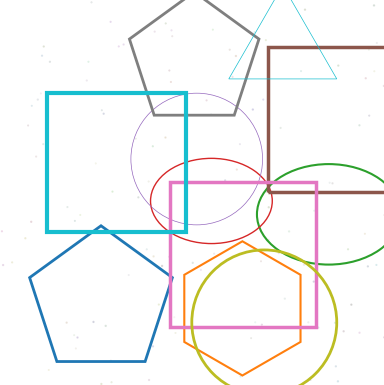[{"shape": "pentagon", "thickness": 2, "radius": 0.97, "center": [0.262, 0.219]}, {"shape": "hexagon", "thickness": 1.5, "radius": 0.87, "center": [0.63, 0.199]}, {"shape": "oval", "thickness": 1.5, "radius": 0.93, "center": [0.854, 0.443]}, {"shape": "oval", "thickness": 1, "radius": 0.79, "center": [0.549, 0.478]}, {"shape": "circle", "thickness": 0.5, "radius": 0.86, "center": [0.511, 0.587]}, {"shape": "square", "thickness": 2.5, "radius": 0.94, "center": [0.885, 0.689]}, {"shape": "square", "thickness": 2.5, "radius": 0.94, "center": [0.631, 0.339]}, {"shape": "pentagon", "thickness": 2, "radius": 0.88, "center": [0.504, 0.844]}, {"shape": "circle", "thickness": 2, "radius": 0.94, "center": [0.686, 0.163]}, {"shape": "triangle", "thickness": 0.5, "radius": 0.81, "center": [0.735, 0.876]}, {"shape": "square", "thickness": 3, "radius": 0.9, "center": [0.302, 0.578]}]